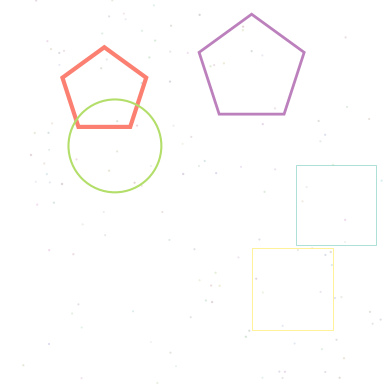[{"shape": "square", "thickness": 0.5, "radius": 0.52, "center": [0.873, 0.468]}, {"shape": "pentagon", "thickness": 3, "radius": 0.57, "center": [0.271, 0.763]}, {"shape": "circle", "thickness": 1.5, "radius": 0.6, "center": [0.298, 0.621]}, {"shape": "pentagon", "thickness": 2, "radius": 0.72, "center": [0.654, 0.82]}, {"shape": "square", "thickness": 0.5, "radius": 0.53, "center": [0.76, 0.249]}]